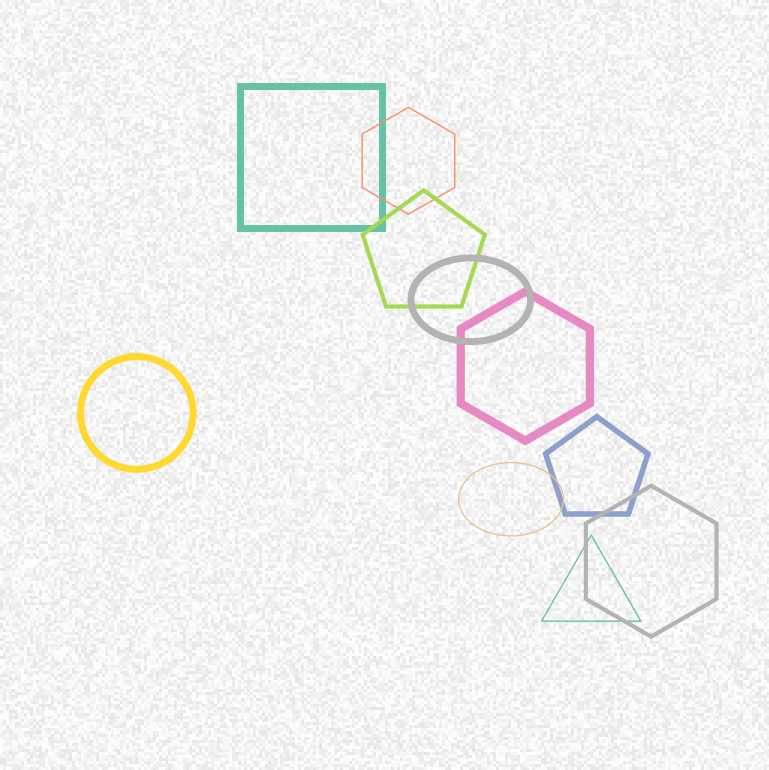[{"shape": "triangle", "thickness": 0.5, "radius": 0.37, "center": [0.768, 0.231]}, {"shape": "square", "thickness": 2.5, "radius": 0.46, "center": [0.404, 0.796]}, {"shape": "hexagon", "thickness": 0.5, "radius": 0.35, "center": [0.53, 0.791]}, {"shape": "pentagon", "thickness": 2, "radius": 0.35, "center": [0.775, 0.389]}, {"shape": "hexagon", "thickness": 3, "radius": 0.48, "center": [0.682, 0.524]}, {"shape": "pentagon", "thickness": 1.5, "radius": 0.42, "center": [0.55, 0.669]}, {"shape": "circle", "thickness": 2.5, "radius": 0.37, "center": [0.178, 0.464]}, {"shape": "oval", "thickness": 0.5, "radius": 0.34, "center": [0.664, 0.352]}, {"shape": "oval", "thickness": 2.5, "radius": 0.39, "center": [0.611, 0.611]}, {"shape": "hexagon", "thickness": 1.5, "radius": 0.49, "center": [0.846, 0.271]}]